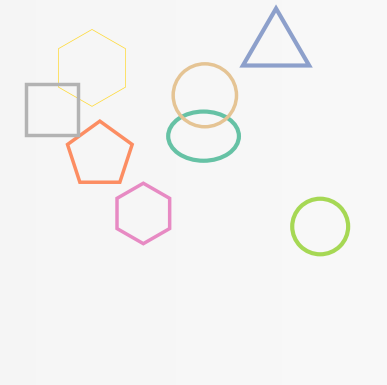[{"shape": "oval", "thickness": 3, "radius": 0.46, "center": [0.525, 0.646]}, {"shape": "pentagon", "thickness": 2.5, "radius": 0.44, "center": [0.258, 0.598]}, {"shape": "triangle", "thickness": 3, "radius": 0.49, "center": [0.712, 0.879]}, {"shape": "hexagon", "thickness": 2.5, "radius": 0.39, "center": [0.37, 0.446]}, {"shape": "circle", "thickness": 3, "radius": 0.36, "center": [0.826, 0.412]}, {"shape": "hexagon", "thickness": 0.5, "radius": 0.5, "center": [0.237, 0.824]}, {"shape": "circle", "thickness": 2.5, "radius": 0.41, "center": [0.529, 0.752]}, {"shape": "square", "thickness": 2.5, "radius": 0.33, "center": [0.135, 0.716]}]